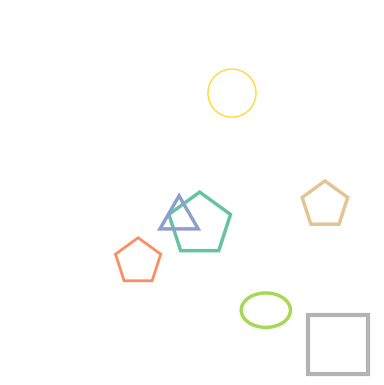[{"shape": "pentagon", "thickness": 2.5, "radius": 0.42, "center": [0.519, 0.417]}, {"shape": "pentagon", "thickness": 2, "radius": 0.31, "center": [0.359, 0.321]}, {"shape": "triangle", "thickness": 2.5, "radius": 0.29, "center": [0.465, 0.434]}, {"shape": "oval", "thickness": 2.5, "radius": 0.32, "center": [0.691, 0.194]}, {"shape": "circle", "thickness": 1, "radius": 0.31, "center": [0.603, 0.758]}, {"shape": "pentagon", "thickness": 2.5, "radius": 0.31, "center": [0.844, 0.468]}, {"shape": "square", "thickness": 3, "radius": 0.39, "center": [0.877, 0.105]}]